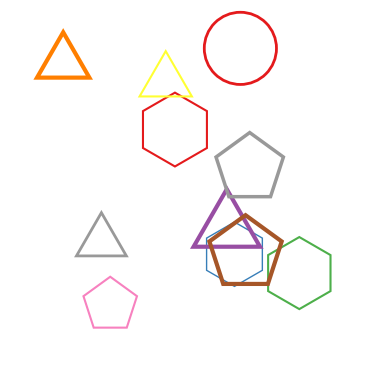[{"shape": "hexagon", "thickness": 1.5, "radius": 0.48, "center": [0.454, 0.664]}, {"shape": "circle", "thickness": 2, "radius": 0.47, "center": [0.624, 0.874]}, {"shape": "hexagon", "thickness": 1, "radius": 0.42, "center": [0.609, 0.34]}, {"shape": "hexagon", "thickness": 1.5, "radius": 0.47, "center": [0.777, 0.291]}, {"shape": "triangle", "thickness": 3, "radius": 0.5, "center": [0.589, 0.409]}, {"shape": "triangle", "thickness": 3, "radius": 0.39, "center": [0.164, 0.838]}, {"shape": "triangle", "thickness": 1.5, "radius": 0.39, "center": [0.43, 0.789]}, {"shape": "pentagon", "thickness": 3, "radius": 0.49, "center": [0.638, 0.342]}, {"shape": "pentagon", "thickness": 1.5, "radius": 0.37, "center": [0.286, 0.208]}, {"shape": "pentagon", "thickness": 2.5, "radius": 0.46, "center": [0.649, 0.564]}, {"shape": "triangle", "thickness": 2, "radius": 0.37, "center": [0.263, 0.373]}]